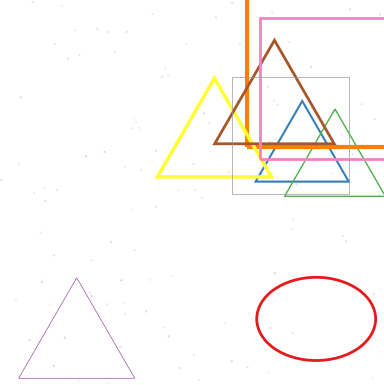[{"shape": "oval", "thickness": 2, "radius": 0.77, "center": [0.821, 0.172]}, {"shape": "triangle", "thickness": 1.5, "radius": 0.7, "center": [0.785, 0.598]}, {"shape": "triangle", "thickness": 1, "radius": 0.76, "center": [0.87, 0.566]}, {"shape": "triangle", "thickness": 0.5, "radius": 0.87, "center": [0.199, 0.104]}, {"shape": "square", "thickness": 3, "radius": 0.96, "center": [0.833, 0.812]}, {"shape": "triangle", "thickness": 2.5, "radius": 0.86, "center": [0.557, 0.626]}, {"shape": "triangle", "thickness": 2, "radius": 0.9, "center": [0.713, 0.716]}, {"shape": "square", "thickness": 2, "radius": 0.92, "center": [0.858, 0.77]}, {"shape": "square", "thickness": 0.5, "radius": 0.76, "center": [0.754, 0.649]}]